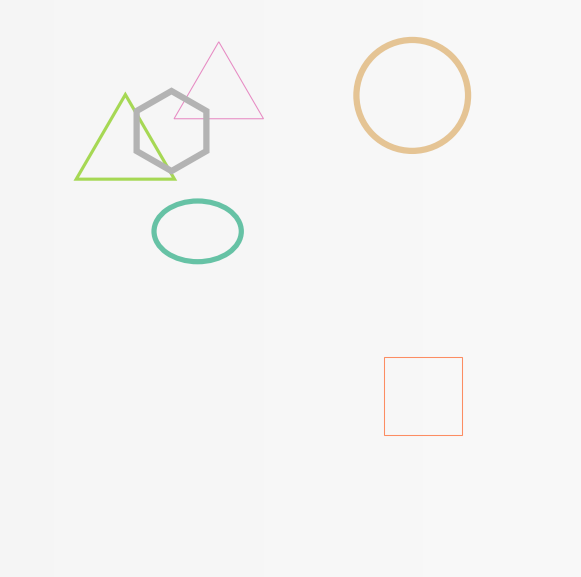[{"shape": "oval", "thickness": 2.5, "radius": 0.38, "center": [0.34, 0.599]}, {"shape": "square", "thickness": 0.5, "radius": 0.34, "center": [0.728, 0.314]}, {"shape": "triangle", "thickness": 0.5, "radius": 0.44, "center": [0.376, 0.838]}, {"shape": "triangle", "thickness": 1.5, "radius": 0.49, "center": [0.216, 0.738]}, {"shape": "circle", "thickness": 3, "radius": 0.48, "center": [0.709, 0.834]}, {"shape": "hexagon", "thickness": 3, "radius": 0.35, "center": [0.295, 0.772]}]